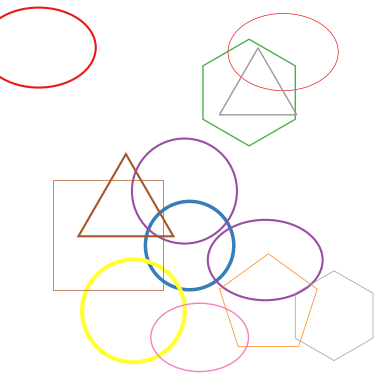[{"shape": "oval", "thickness": 1.5, "radius": 0.74, "center": [0.1, 0.876]}, {"shape": "oval", "thickness": 0.5, "radius": 0.72, "center": [0.735, 0.865]}, {"shape": "circle", "thickness": 2.5, "radius": 0.57, "center": [0.492, 0.362]}, {"shape": "hexagon", "thickness": 1, "radius": 0.69, "center": [0.647, 0.76]}, {"shape": "circle", "thickness": 1.5, "radius": 0.68, "center": [0.479, 0.504]}, {"shape": "oval", "thickness": 1.5, "radius": 0.75, "center": [0.689, 0.325]}, {"shape": "pentagon", "thickness": 0.5, "radius": 0.67, "center": [0.697, 0.208]}, {"shape": "circle", "thickness": 3, "radius": 0.67, "center": [0.347, 0.193]}, {"shape": "square", "thickness": 0.5, "radius": 0.71, "center": [0.281, 0.389]}, {"shape": "triangle", "thickness": 1.5, "radius": 0.71, "center": [0.327, 0.457]}, {"shape": "oval", "thickness": 1, "radius": 0.63, "center": [0.519, 0.124]}, {"shape": "hexagon", "thickness": 0.5, "radius": 0.58, "center": [0.868, 0.18]}, {"shape": "triangle", "thickness": 1, "radius": 0.58, "center": [0.67, 0.76]}]